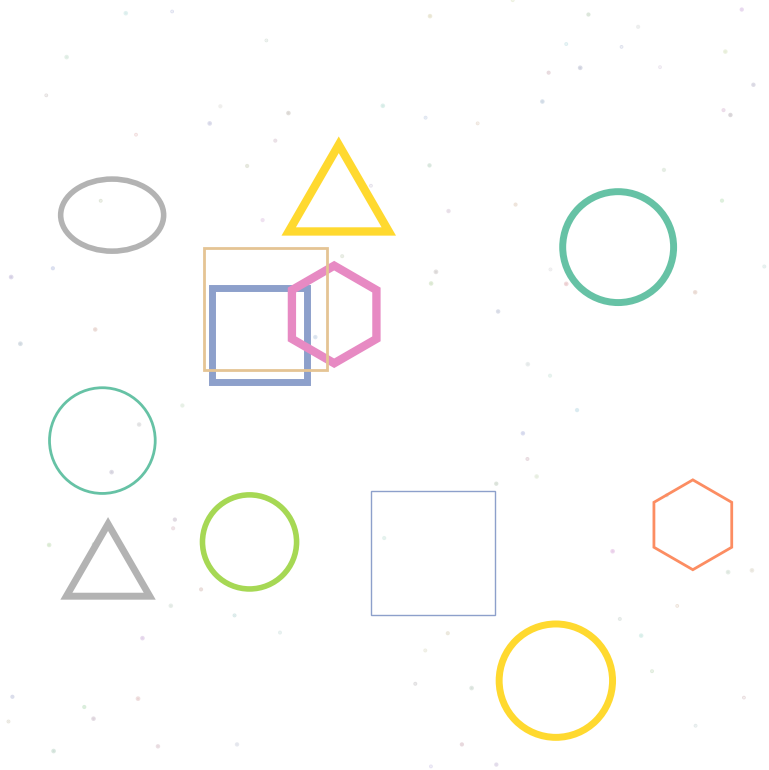[{"shape": "circle", "thickness": 2.5, "radius": 0.36, "center": [0.803, 0.679]}, {"shape": "circle", "thickness": 1, "radius": 0.34, "center": [0.133, 0.428]}, {"shape": "hexagon", "thickness": 1, "radius": 0.29, "center": [0.9, 0.318]}, {"shape": "square", "thickness": 0.5, "radius": 0.4, "center": [0.562, 0.282]}, {"shape": "square", "thickness": 2.5, "radius": 0.31, "center": [0.337, 0.565]}, {"shape": "hexagon", "thickness": 3, "radius": 0.32, "center": [0.434, 0.592]}, {"shape": "circle", "thickness": 2, "radius": 0.31, "center": [0.324, 0.296]}, {"shape": "circle", "thickness": 2.5, "radius": 0.37, "center": [0.722, 0.116]}, {"shape": "triangle", "thickness": 3, "radius": 0.38, "center": [0.44, 0.737]}, {"shape": "square", "thickness": 1, "radius": 0.4, "center": [0.345, 0.599]}, {"shape": "oval", "thickness": 2, "radius": 0.33, "center": [0.146, 0.721]}, {"shape": "triangle", "thickness": 2.5, "radius": 0.31, "center": [0.14, 0.257]}]